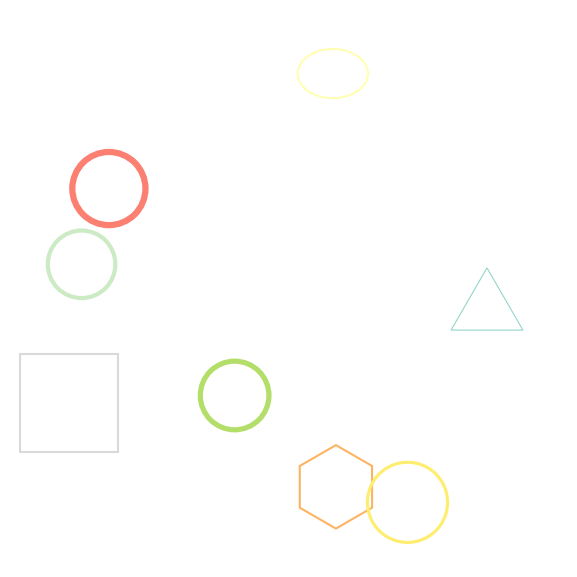[{"shape": "triangle", "thickness": 0.5, "radius": 0.36, "center": [0.843, 0.463]}, {"shape": "oval", "thickness": 1, "radius": 0.3, "center": [0.576, 0.872]}, {"shape": "circle", "thickness": 3, "radius": 0.32, "center": [0.189, 0.673]}, {"shape": "hexagon", "thickness": 1, "radius": 0.36, "center": [0.582, 0.156]}, {"shape": "circle", "thickness": 2.5, "radius": 0.3, "center": [0.406, 0.314]}, {"shape": "square", "thickness": 1, "radius": 0.42, "center": [0.119, 0.301]}, {"shape": "circle", "thickness": 2, "radius": 0.29, "center": [0.141, 0.541]}, {"shape": "circle", "thickness": 1.5, "radius": 0.35, "center": [0.706, 0.129]}]